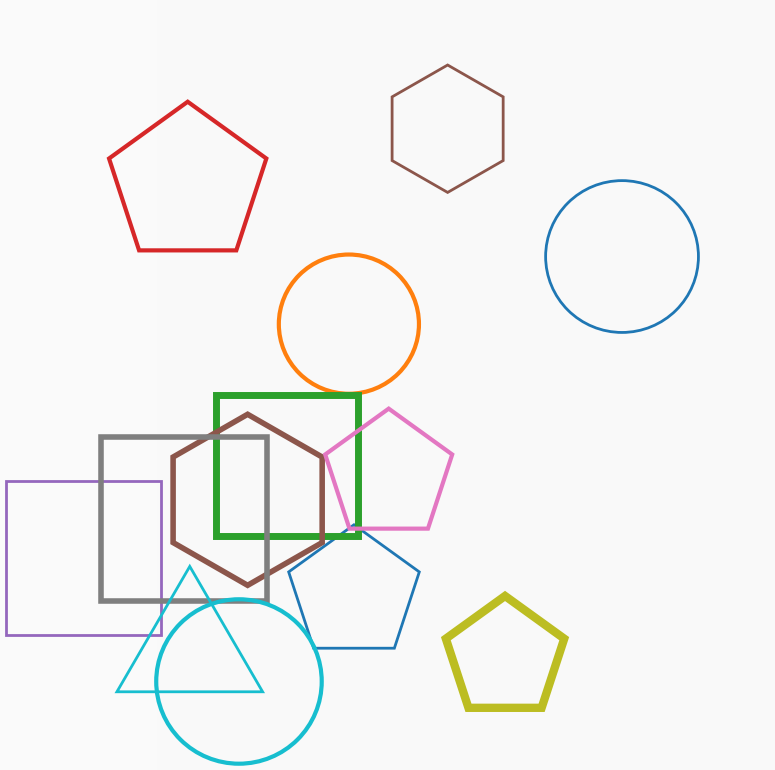[{"shape": "pentagon", "thickness": 1, "radius": 0.44, "center": [0.457, 0.23]}, {"shape": "circle", "thickness": 1, "radius": 0.49, "center": [0.803, 0.667]}, {"shape": "circle", "thickness": 1.5, "radius": 0.45, "center": [0.45, 0.579]}, {"shape": "square", "thickness": 2.5, "radius": 0.46, "center": [0.37, 0.395]}, {"shape": "pentagon", "thickness": 1.5, "radius": 0.53, "center": [0.242, 0.761]}, {"shape": "square", "thickness": 1, "radius": 0.5, "center": [0.108, 0.276]}, {"shape": "hexagon", "thickness": 1, "radius": 0.41, "center": [0.578, 0.833]}, {"shape": "hexagon", "thickness": 2, "radius": 0.56, "center": [0.32, 0.351]}, {"shape": "pentagon", "thickness": 1.5, "radius": 0.43, "center": [0.502, 0.383]}, {"shape": "square", "thickness": 2, "radius": 0.53, "center": [0.238, 0.326]}, {"shape": "pentagon", "thickness": 3, "radius": 0.4, "center": [0.652, 0.146]}, {"shape": "circle", "thickness": 1.5, "radius": 0.53, "center": [0.308, 0.115]}, {"shape": "triangle", "thickness": 1, "radius": 0.54, "center": [0.245, 0.156]}]